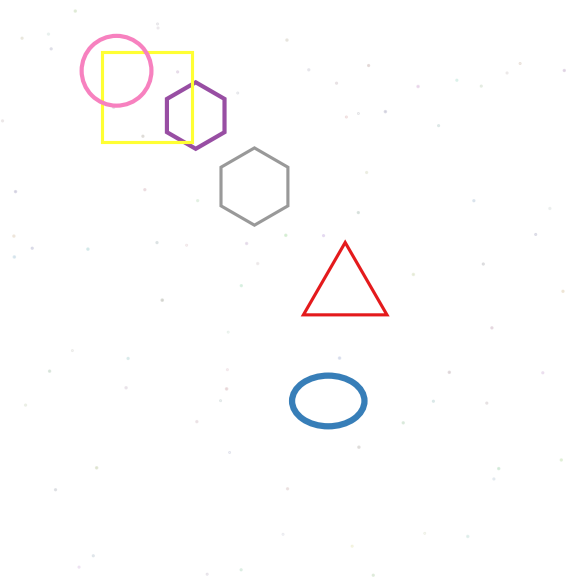[{"shape": "triangle", "thickness": 1.5, "radius": 0.42, "center": [0.598, 0.496]}, {"shape": "oval", "thickness": 3, "radius": 0.31, "center": [0.568, 0.305]}, {"shape": "hexagon", "thickness": 2, "radius": 0.29, "center": [0.339, 0.799]}, {"shape": "square", "thickness": 1.5, "radius": 0.39, "center": [0.255, 0.831]}, {"shape": "circle", "thickness": 2, "radius": 0.3, "center": [0.202, 0.877]}, {"shape": "hexagon", "thickness": 1.5, "radius": 0.33, "center": [0.441, 0.676]}]